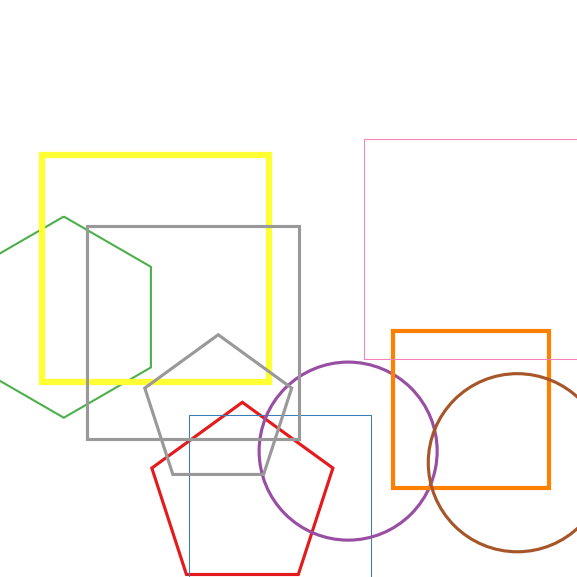[{"shape": "pentagon", "thickness": 1.5, "radius": 0.82, "center": [0.42, 0.138]}, {"shape": "square", "thickness": 0.5, "radius": 0.79, "center": [0.485, 0.123]}, {"shape": "hexagon", "thickness": 1, "radius": 0.87, "center": [0.11, 0.45]}, {"shape": "circle", "thickness": 1.5, "radius": 0.77, "center": [0.603, 0.218]}, {"shape": "square", "thickness": 2, "radius": 0.68, "center": [0.816, 0.29]}, {"shape": "square", "thickness": 3, "radius": 0.98, "center": [0.269, 0.534]}, {"shape": "circle", "thickness": 1.5, "radius": 0.77, "center": [0.896, 0.198]}, {"shape": "square", "thickness": 0.5, "radius": 0.95, "center": [0.821, 0.568]}, {"shape": "pentagon", "thickness": 1.5, "radius": 0.67, "center": [0.378, 0.286]}, {"shape": "square", "thickness": 1.5, "radius": 0.92, "center": [0.334, 0.424]}]